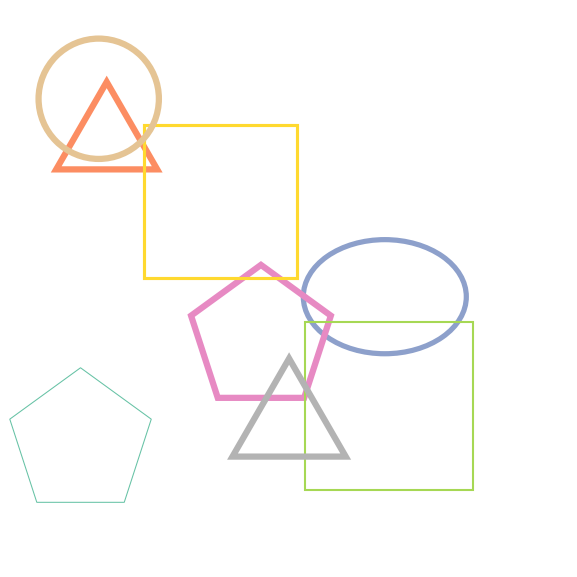[{"shape": "pentagon", "thickness": 0.5, "radius": 0.64, "center": [0.139, 0.234]}, {"shape": "triangle", "thickness": 3, "radius": 0.5, "center": [0.185, 0.756]}, {"shape": "oval", "thickness": 2.5, "radius": 0.71, "center": [0.666, 0.485]}, {"shape": "pentagon", "thickness": 3, "radius": 0.64, "center": [0.452, 0.413]}, {"shape": "square", "thickness": 1, "radius": 0.73, "center": [0.673, 0.297]}, {"shape": "square", "thickness": 1.5, "radius": 0.66, "center": [0.382, 0.65]}, {"shape": "circle", "thickness": 3, "radius": 0.52, "center": [0.171, 0.828]}, {"shape": "triangle", "thickness": 3, "radius": 0.57, "center": [0.501, 0.265]}]